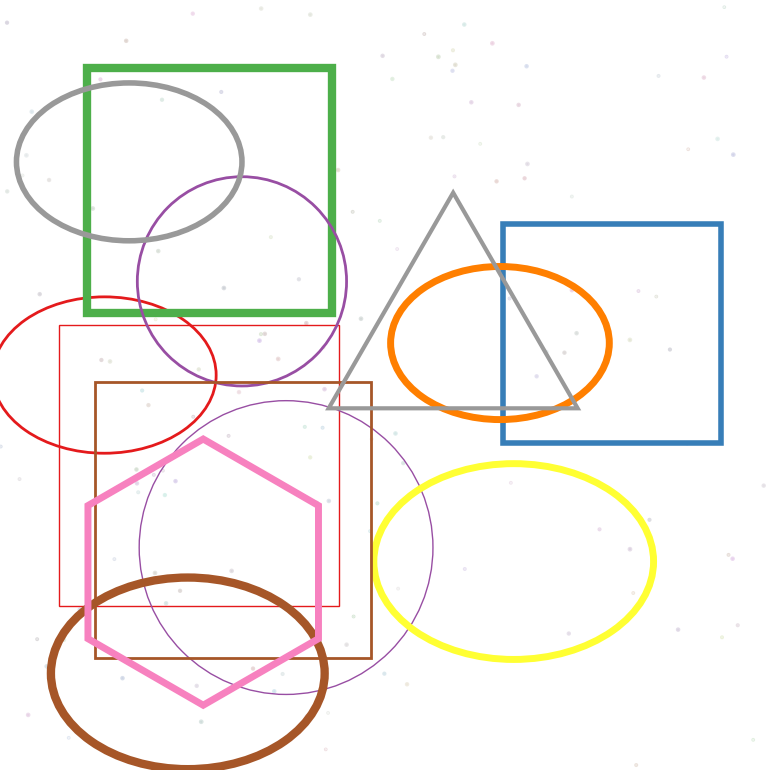[{"shape": "oval", "thickness": 1, "radius": 0.73, "center": [0.136, 0.513]}, {"shape": "square", "thickness": 0.5, "radius": 0.91, "center": [0.258, 0.395]}, {"shape": "square", "thickness": 2, "radius": 0.71, "center": [0.795, 0.567]}, {"shape": "square", "thickness": 3, "radius": 0.8, "center": [0.272, 0.753]}, {"shape": "circle", "thickness": 1, "radius": 0.68, "center": [0.314, 0.635]}, {"shape": "circle", "thickness": 0.5, "radius": 0.95, "center": [0.372, 0.289]}, {"shape": "oval", "thickness": 2.5, "radius": 0.71, "center": [0.649, 0.555]}, {"shape": "oval", "thickness": 2.5, "radius": 0.91, "center": [0.667, 0.271]}, {"shape": "oval", "thickness": 3, "radius": 0.89, "center": [0.244, 0.126]}, {"shape": "square", "thickness": 1, "radius": 0.89, "center": [0.303, 0.325]}, {"shape": "hexagon", "thickness": 2.5, "radius": 0.86, "center": [0.264, 0.257]}, {"shape": "triangle", "thickness": 1.5, "radius": 0.93, "center": [0.589, 0.563]}, {"shape": "oval", "thickness": 2, "radius": 0.73, "center": [0.168, 0.79]}]